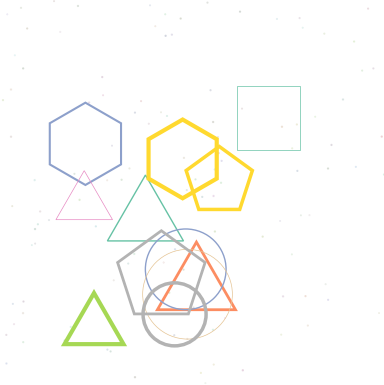[{"shape": "square", "thickness": 0.5, "radius": 0.41, "center": [0.697, 0.693]}, {"shape": "triangle", "thickness": 1, "radius": 0.57, "center": [0.378, 0.431]}, {"shape": "triangle", "thickness": 2, "radius": 0.59, "center": [0.51, 0.254]}, {"shape": "circle", "thickness": 1, "radius": 0.52, "center": [0.482, 0.3]}, {"shape": "hexagon", "thickness": 1.5, "radius": 0.53, "center": [0.222, 0.626]}, {"shape": "triangle", "thickness": 0.5, "radius": 0.42, "center": [0.219, 0.472]}, {"shape": "triangle", "thickness": 3, "radius": 0.44, "center": [0.244, 0.15]}, {"shape": "pentagon", "thickness": 2.5, "radius": 0.45, "center": [0.569, 0.529]}, {"shape": "hexagon", "thickness": 3, "radius": 0.51, "center": [0.474, 0.587]}, {"shape": "circle", "thickness": 0.5, "radius": 0.58, "center": [0.487, 0.236]}, {"shape": "pentagon", "thickness": 2, "radius": 0.6, "center": [0.419, 0.281]}, {"shape": "circle", "thickness": 2.5, "radius": 0.41, "center": [0.453, 0.183]}]